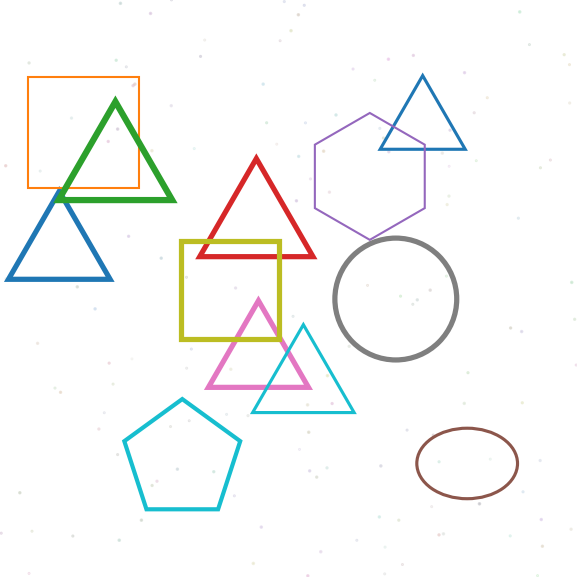[{"shape": "triangle", "thickness": 1.5, "radius": 0.43, "center": [0.732, 0.783]}, {"shape": "triangle", "thickness": 2.5, "radius": 0.51, "center": [0.103, 0.566]}, {"shape": "square", "thickness": 1, "radius": 0.48, "center": [0.144, 0.769]}, {"shape": "triangle", "thickness": 3, "radius": 0.57, "center": [0.2, 0.709]}, {"shape": "triangle", "thickness": 2.5, "radius": 0.57, "center": [0.444, 0.611]}, {"shape": "hexagon", "thickness": 1, "radius": 0.55, "center": [0.64, 0.694]}, {"shape": "oval", "thickness": 1.5, "radius": 0.44, "center": [0.809, 0.197]}, {"shape": "triangle", "thickness": 2.5, "radius": 0.5, "center": [0.448, 0.378]}, {"shape": "circle", "thickness": 2.5, "radius": 0.53, "center": [0.685, 0.481]}, {"shape": "square", "thickness": 2.5, "radius": 0.42, "center": [0.398, 0.498]}, {"shape": "triangle", "thickness": 1.5, "radius": 0.51, "center": [0.525, 0.335]}, {"shape": "pentagon", "thickness": 2, "radius": 0.53, "center": [0.316, 0.203]}]